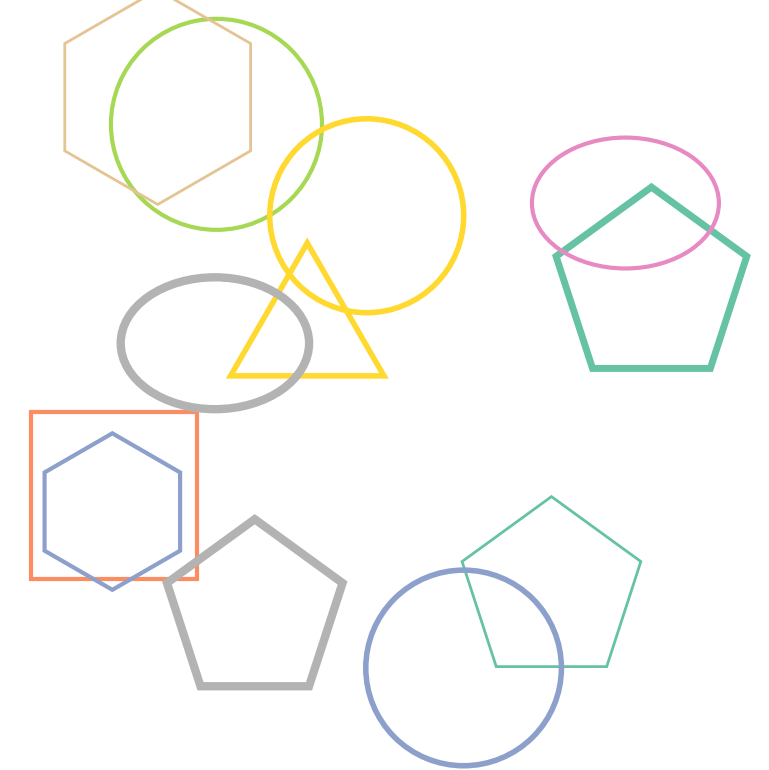[{"shape": "pentagon", "thickness": 1, "radius": 0.61, "center": [0.716, 0.233]}, {"shape": "pentagon", "thickness": 2.5, "radius": 0.65, "center": [0.846, 0.627]}, {"shape": "square", "thickness": 1.5, "radius": 0.54, "center": [0.148, 0.356]}, {"shape": "hexagon", "thickness": 1.5, "radius": 0.51, "center": [0.146, 0.336]}, {"shape": "circle", "thickness": 2, "radius": 0.64, "center": [0.602, 0.133]}, {"shape": "oval", "thickness": 1.5, "radius": 0.61, "center": [0.812, 0.736]}, {"shape": "circle", "thickness": 1.5, "radius": 0.69, "center": [0.281, 0.839]}, {"shape": "circle", "thickness": 2, "radius": 0.63, "center": [0.476, 0.72]}, {"shape": "triangle", "thickness": 2, "radius": 0.58, "center": [0.399, 0.569]}, {"shape": "hexagon", "thickness": 1, "radius": 0.7, "center": [0.205, 0.874]}, {"shape": "pentagon", "thickness": 3, "radius": 0.6, "center": [0.331, 0.206]}, {"shape": "oval", "thickness": 3, "radius": 0.61, "center": [0.279, 0.554]}]